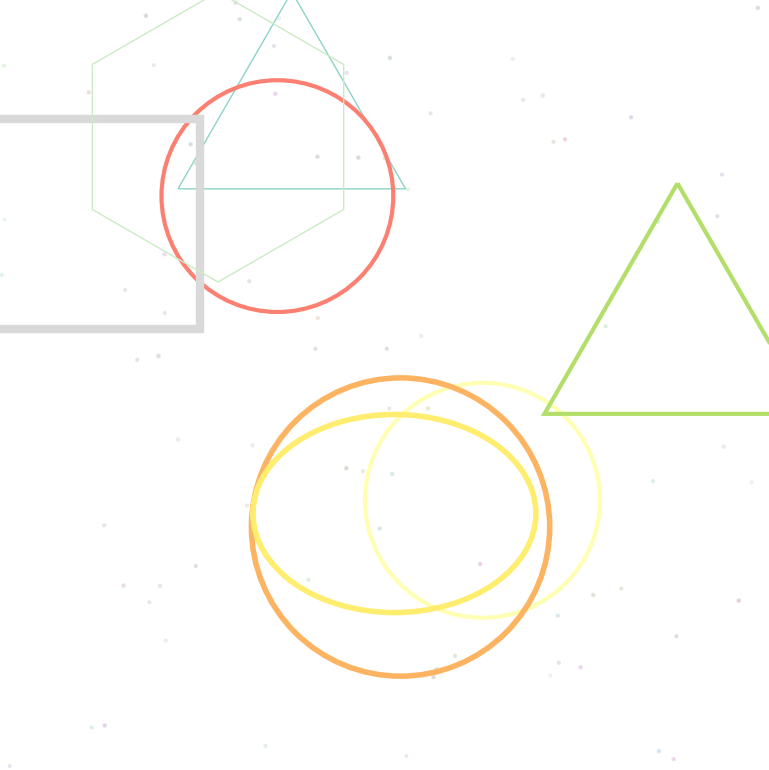[{"shape": "triangle", "thickness": 0.5, "radius": 0.85, "center": [0.379, 0.84]}, {"shape": "circle", "thickness": 1.5, "radius": 0.76, "center": [0.627, 0.35]}, {"shape": "circle", "thickness": 1.5, "radius": 0.75, "center": [0.36, 0.745]}, {"shape": "circle", "thickness": 2, "radius": 0.97, "center": [0.52, 0.316]}, {"shape": "triangle", "thickness": 1.5, "radius": 1.0, "center": [0.88, 0.562]}, {"shape": "square", "thickness": 3, "radius": 0.68, "center": [0.124, 0.709]}, {"shape": "hexagon", "thickness": 0.5, "radius": 0.94, "center": [0.283, 0.822]}, {"shape": "oval", "thickness": 2, "radius": 0.92, "center": [0.512, 0.333]}]